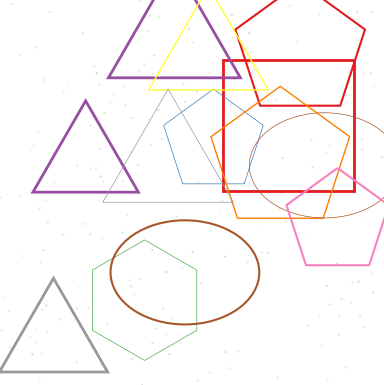[{"shape": "pentagon", "thickness": 1.5, "radius": 0.88, "center": [0.78, 0.869]}, {"shape": "square", "thickness": 2, "radius": 0.85, "center": [0.75, 0.675]}, {"shape": "pentagon", "thickness": 0.5, "radius": 0.68, "center": [0.554, 0.633]}, {"shape": "hexagon", "thickness": 0.5, "radius": 0.78, "center": [0.376, 0.22]}, {"shape": "triangle", "thickness": 2, "radius": 0.79, "center": [0.222, 0.58]}, {"shape": "triangle", "thickness": 2, "radius": 0.99, "center": [0.453, 0.897]}, {"shape": "pentagon", "thickness": 1, "radius": 0.95, "center": [0.728, 0.586]}, {"shape": "triangle", "thickness": 1, "radius": 0.9, "center": [0.542, 0.856]}, {"shape": "oval", "thickness": 0.5, "radius": 0.98, "center": [0.843, 0.571]}, {"shape": "oval", "thickness": 1.5, "radius": 0.97, "center": [0.48, 0.293]}, {"shape": "pentagon", "thickness": 1.5, "radius": 0.7, "center": [0.877, 0.424]}, {"shape": "triangle", "thickness": 0.5, "radius": 0.98, "center": [0.437, 0.573]}, {"shape": "triangle", "thickness": 2, "radius": 0.81, "center": [0.139, 0.115]}]